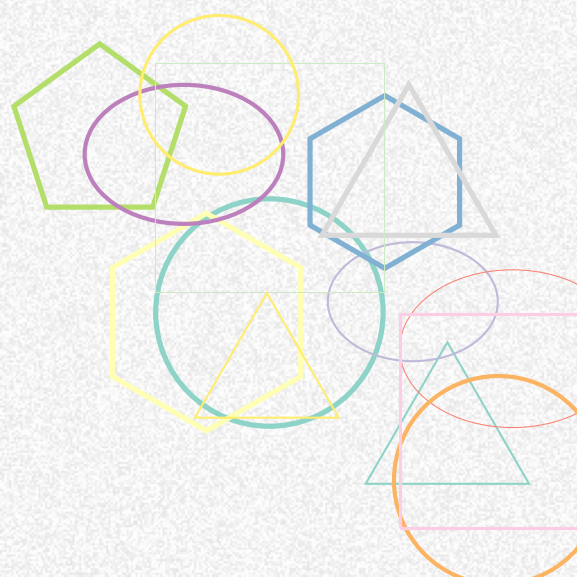[{"shape": "triangle", "thickness": 1, "radius": 0.82, "center": [0.775, 0.243]}, {"shape": "circle", "thickness": 2.5, "radius": 0.98, "center": [0.466, 0.458]}, {"shape": "hexagon", "thickness": 2.5, "radius": 0.94, "center": [0.358, 0.441]}, {"shape": "oval", "thickness": 1, "radius": 0.74, "center": [0.715, 0.477]}, {"shape": "oval", "thickness": 0.5, "radius": 0.98, "center": [0.887, 0.395]}, {"shape": "hexagon", "thickness": 2.5, "radius": 0.75, "center": [0.666, 0.684]}, {"shape": "circle", "thickness": 2, "radius": 0.9, "center": [0.863, 0.167]}, {"shape": "pentagon", "thickness": 2.5, "radius": 0.78, "center": [0.173, 0.767]}, {"shape": "square", "thickness": 1.5, "radius": 0.93, "center": [0.878, 0.27]}, {"shape": "triangle", "thickness": 2.5, "radius": 0.87, "center": [0.708, 0.679]}, {"shape": "oval", "thickness": 2, "radius": 0.86, "center": [0.319, 0.732]}, {"shape": "square", "thickness": 0.5, "radius": 0.99, "center": [0.467, 0.692]}, {"shape": "circle", "thickness": 1.5, "radius": 0.69, "center": [0.38, 0.835]}, {"shape": "triangle", "thickness": 1, "radius": 0.72, "center": [0.462, 0.348]}]